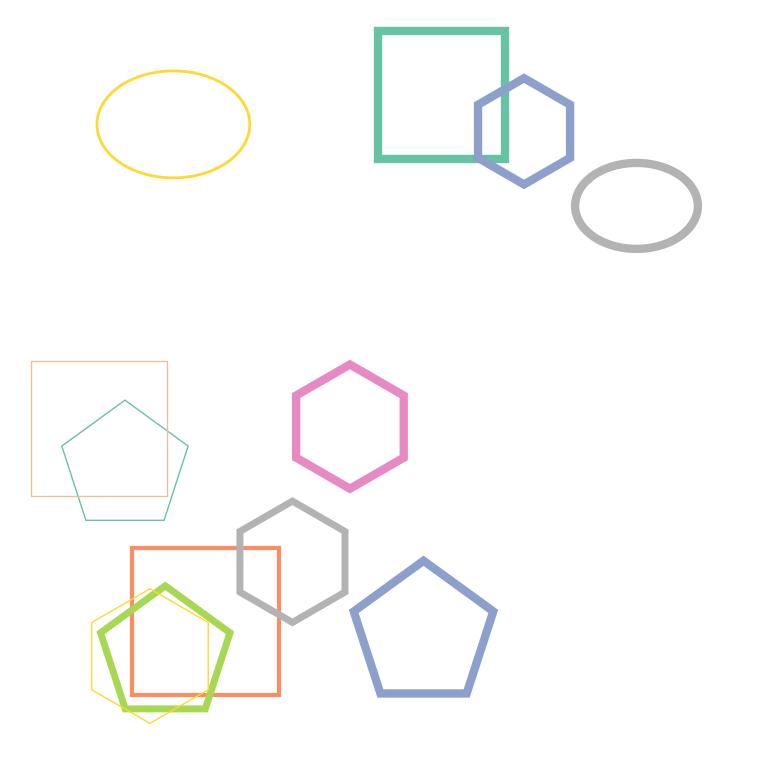[{"shape": "pentagon", "thickness": 0.5, "radius": 0.43, "center": [0.162, 0.394]}, {"shape": "square", "thickness": 3, "radius": 0.41, "center": [0.574, 0.877]}, {"shape": "square", "thickness": 1.5, "radius": 0.48, "center": [0.267, 0.193]}, {"shape": "hexagon", "thickness": 3, "radius": 0.34, "center": [0.681, 0.829]}, {"shape": "pentagon", "thickness": 3, "radius": 0.48, "center": [0.55, 0.176]}, {"shape": "hexagon", "thickness": 3, "radius": 0.4, "center": [0.454, 0.446]}, {"shape": "pentagon", "thickness": 2.5, "radius": 0.44, "center": [0.215, 0.151]}, {"shape": "hexagon", "thickness": 0.5, "radius": 0.44, "center": [0.195, 0.148]}, {"shape": "oval", "thickness": 1, "radius": 0.5, "center": [0.225, 0.838]}, {"shape": "square", "thickness": 0.5, "radius": 0.44, "center": [0.129, 0.444]}, {"shape": "oval", "thickness": 3, "radius": 0.4, "center": [0.827, 0.733]}, {"shape": "hexagon", "thickness": 2.5, "radius": 0.39, "center": [0.38, 0.27]}]